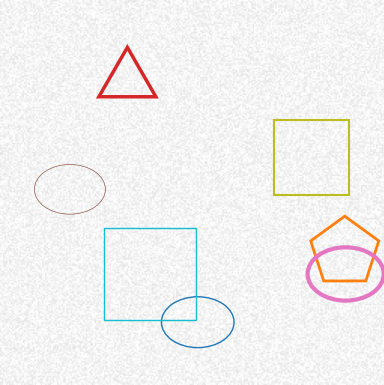[{"shape": "oval", "thickness": 1, "radius": 0.47, "center": [0.514, 0.163]}, {"shape": "pentagon", "thickness": 2, "radius": 0.46, "center": [0.895, 0.345]}, {"shape": "triangle", "thickness": 2.5, "radius": 0.43, "center": [0.331, 0.791]}, {"shape": "oval", "thickness": 0.5, "radius": 0.46, "center": [0.182, 0.508]}, {"shape": "oval", "thickness": 3, "radius": 0.49, "center": [0.898, 0.288]}, {"shape": "square", "thickness": 1.5, "radius": 0.49, "center": [0.809, 0.591]}, {"shape": "square", "thickness": 1, "radius": 0.6, "center": [0.389, 0.289]}]